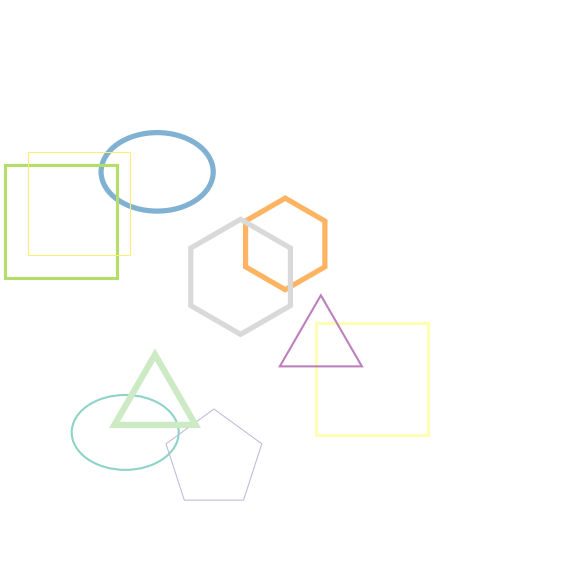[{"shape": "oval", "thickness": 1, "radius": 0.46, "center": [0.217, 0.25]}, {"shape": "square", "thickness": 1.5, "radius": 0.48, "center": [0.644, 0.343]}, {"shape": "pentagon", "thickness": 0.5, "radius": 0.44, "center": [0.37, 0.204]}, {"shape": "oval", "thickness": 2.5, "radius": 0.49, "center": [0.272, 0.702]}, {"shape": "hexagon", "thickness": 2.5, "radius": 0.4, "center": [0.494, 0.577]}, {"shape": "square", "thickness": 1.5, "radius": 0.49, "center": [0.105, 0.616]}, {"shape": "hexagon", "thickness": 2.5, "radius": 0.5, "center": [0.417, 0.52]}, {"shape": "triangle", "thickness": 1, "radius": 0.41, "center": [0.556, 0.406]}, {"shape": "triangle", "thickness": 3, "radius": 0.41, "center": [0.268, 0.304]}, {"shape": "square", "thickness": 0.5, "radius": 0.44, "center": [0.137, 0.647]}]